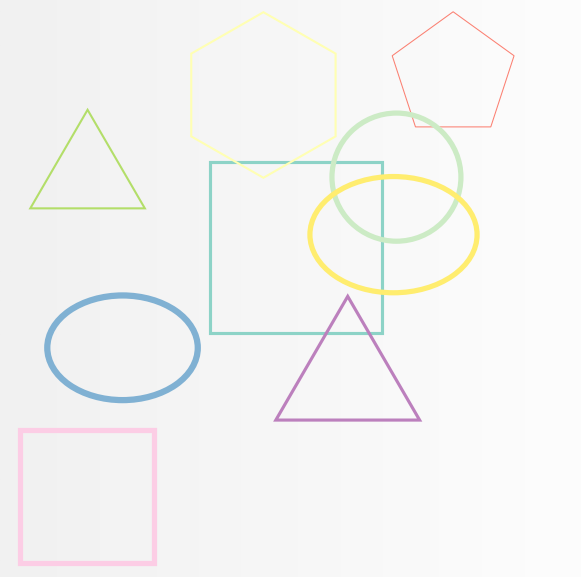[{"shape": "square", "thickness": 1.5, "radius": 0.74, "center": [0.509, 0.57]}, {"shape": "hexagon", "thickness": 1, "radius": 0.72, "center": [0.453, 0.835]}, {"shape": "pentagon", "thickness": 0.5, "radius": 0.55, "center": [0.78, 0.869]}, {"shape": "oval", "thickness": 3, "radius": 0.65, "center": [0.211, 0.397]}, {"shape": "triangle", "thickness": 1, "radius": 0.57, "center": [0.151, 0.695]}, {"shape": "square", "thickness": 2.5, "radius": 0.58, "center": [0.149, 0.139]}, {"shape": "triangle", "thickness": 1.5, "radius": 0.71, "center": [0.598, 0.343]}, {"shape": "circle", "thickness": 2.5, "radius": 0.55, "center": [0.682, 0.692]}, {"shape": "oval", "thickness": 2.5, "radius": 0.72, "center": [0.677, 0.593]}]